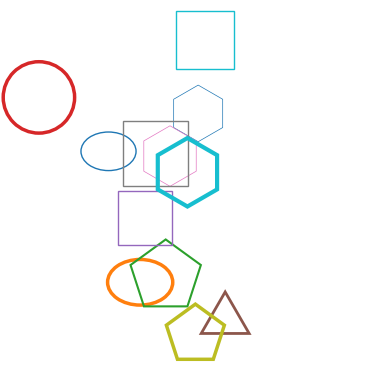[{"shape": "oval", "thickness": 1, "radius": 0.36, "center": [0.282, 0.607]}, {"shape": "hexagon", "thickness": 0.5, "radius": 0.37, "center": [0.515, 0.705]}, {"shape": "oval", "thickness": 2.5, "radius": 0.42, "center": [0.364, 0.267]}, {"shape": "pentagon", "thickness": 1.5, "radius": 0.48, "center": [0.43, 0.282]}, {"shape": "circle", "thickness": 2.5, "radius": 0.46, "center": [0.101, 0.747]}, {"shape": "square", "thickness": 1, "radius": 0.35, "center": [0.377, 0.433]}, {"shape": "triangle", "thickness": 2, "radius": 0.36, "center": [0.585, 0.17]}, {"shape": "hexagon", "thickness": 0.5, "radius": 0.39, "center": [0.442, 0.595]}, {"shape": "square", "thickness": 1, "radius": 0.42, "center": [0.404, 0.601]}, {"shape": "pentagon", "thickness": 2.5, "radius": 0.4, "center": [0.507, 0.131]}, {"shape": "square", "thickness": 1, "radius": 0.37, "center": [0.532, 0.896]}, {"shape": "hexagon", "thickness": 3, "radius": 0.44, "center": [0.487, 0.553]}]